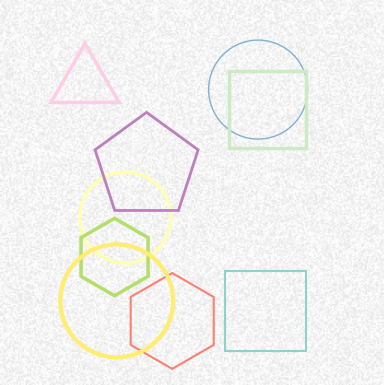[{"shape": "square", "thickness": 1.5, "radius": 0.52, "center": [0.69, 0.192]}, {"shape": "circle", "thickness": 2.5, "radius": 0.59, "center": [0.325, 0.435]}, {"shape": "hexagon", "thickness": 1.5, "radius": 0.62, "center": [0.447, 0.166]}, {"shape": "circle", "thickness": 1, "radius": 0.64, "center": [0.67, 0.767]}, {"shape": "hexagon", "thickness": 2.5, "radius": 0.5, "center": [0.298, 0.332]}, {"shape": "triangle", "thickness": 2.5, "radius": 0.51, "center": [0.221, 0.785]}, {"shape": "pentagon", "thickness": 2, "radius": 0.7, "center": [0.381, 0.567]}, {"shape": "square", "thickness": 2.5, "radius": 0.5, "center": [0.696, 0.716]}, {"shape": "circle", "thickness": 3, "radius": 0.73, "center": [0.303, 0.219]}]